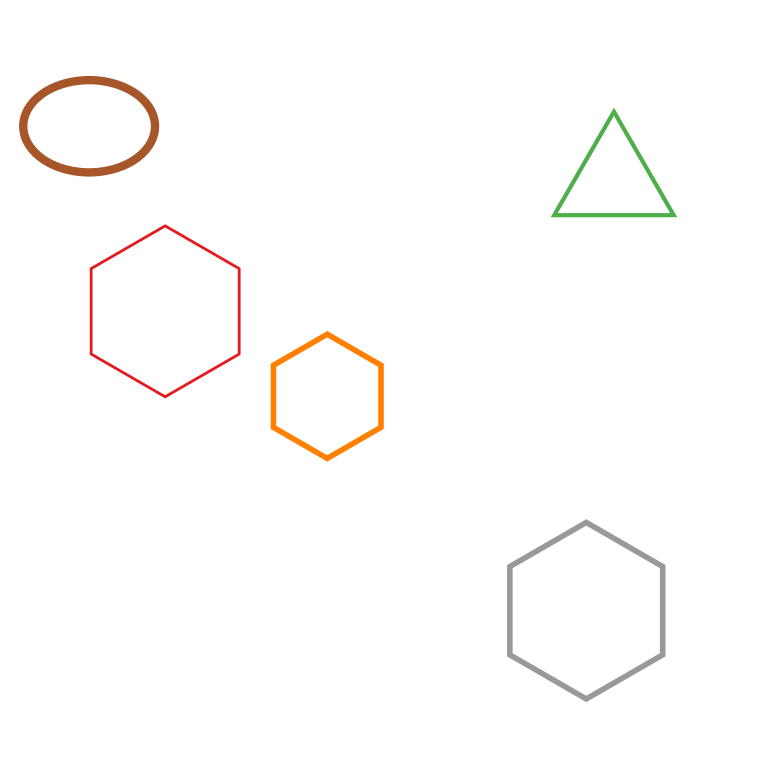[{"shape": "hexagon", "thickness": 1, "radius": 0.55, "center": [0.214, 0.596]}, {"shape": "triangle", "thickness": 1.5, "radius": 0.45, "center": [0.797, 0.765]}, {"shape": "hexagon", "thickness": 2, "radius": 0.4, "center": [0.425, 0.485]}, {"shape": "oval", "thickness": 3, "radius": 0.43, "center": [0.116, 0.836]}, {"shape": "hexagon", "thickness": 2, "radius": 0.57, "center": [0.761, 0.207]}]